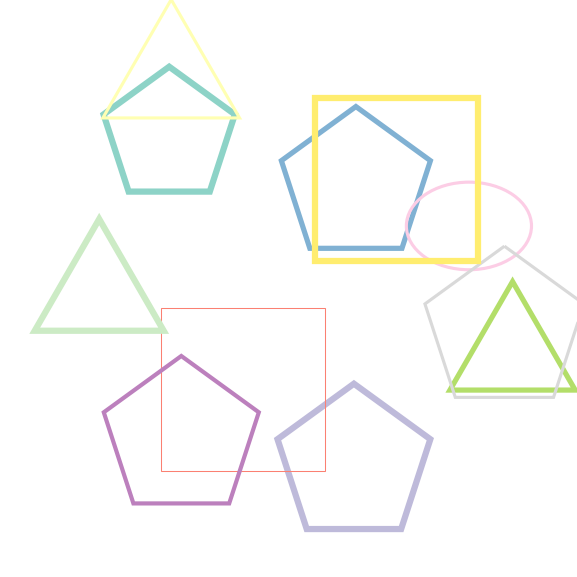[{"shape": "pentagon", "thickness": 3, "radius": 0.6, "center": [0.293, 0.764]}, {"shape": "triangle", "thickness": 1.5, "radius": 0.68, "center": [0.296, 0.863]}, {"shape": "pentagon", "thickness": 3, "radius": 0.7, "center": [0.613, 0.196]}, {"shape": "square", "thickness": 0.5, "radius": 0.71, "center": [0.421, 0.325]}, {"shape": "pentagon", "thickness": 2.5, "radius": 0.68, "center": [0.616, 0.679]}, {"shape": "triangle", "thickness": 2.5, "radius": 0.63, "center": [0.888, 0.386]}, {"shape": "oval", "thickness": 1.5, "radius": 0.54, "center": [0.812, 0.608]}, {"shape": "pentagon", "thickness": 1.5, "radius": 0.72, "center": [0.873, 0.428]}, {"shape": "pentagon", "thickness": 2, "radius": 0.71, "center": [0.314, 0.242]}, {"shape": "triangle", "thickness": 3, "radius": 0.64, "center": [0.172, 0.491]}, {"shape": "square", "thickness": 3, "radius": 0.71, "center": [0.687, 0.688]}]